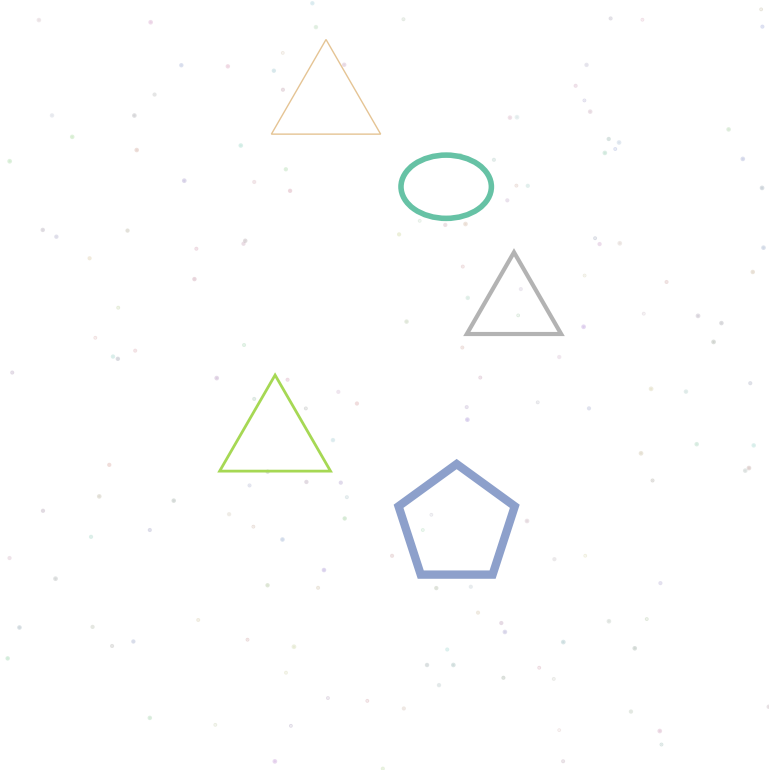[{"shape": "oval", "thickness": 2, "radius": 0.29, "center": [0.579, 0.757]}, {"shape": "pentagon", "thickness": 3, "radius": 0.4, "center": [0.593, 0.318]}, {"shape": "triangle", "thickness": 1, "radius": 0.42, "center": [0.357, 0.43]}, {"shape": "triangle", "thickness": 0.5, "radius": 0.41, "center": [0.423, 0.867]}, {"shape": "triangle", "thickness": 1.5, "radius": 0.35, "center": [0.668, 0.602]}]